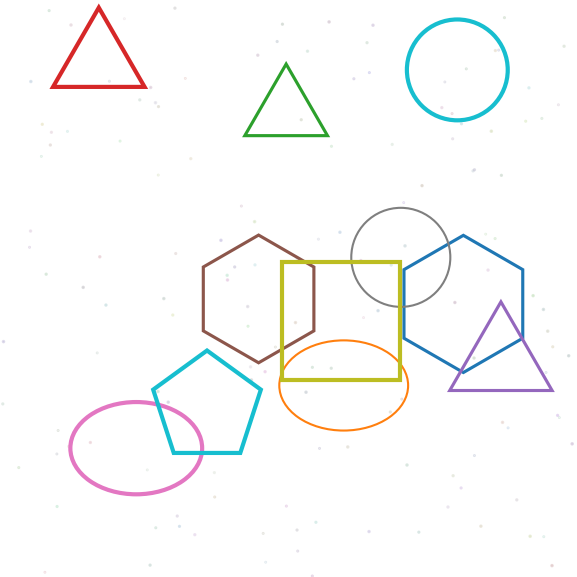[{"shape": "hexagon", "thickness": 1.5, "radius": 0.59, "center": [0.802, 0.473]}, {"shape": "oval", "thickness": 1, "radius": 0.56, "center": [0.595, 0.332]}, {"shape": "triangle", "thickness": 1.5, "radius": 0.41, "center": [0.495, 0.806]}, {"shape": "triangle", "thickness": 2, "radius": 0.46, "center": [0.171, 0.894]}, {"shape": "triangle", "thickness": 1.5, "radius": 0.51, "center": [0.867, 0.374]}, {"shape": "hexagon", "thickness": 1.5, "radius": 0.55, "center": [0.448, 0.482]}, {"shape": "oval", "thickness": 2, "radius": 0.57, "center": [0.236, 0.223]}, {"shape": "circle", "thickness": 1, "radius": 0.43, "center": [0.694, 0.554]}, {"shape": "square", "thickness": 2, "radius": 0.51, "center": [0.59, 0.443]}, {"shape": "circle", "thickness": 2, "radius": 0.44, "center": [0.792, 0.878]}, {"shape": "pentagon", "thickness": 2, "radius": 0.49, "center": [0.358, 0.294]}]